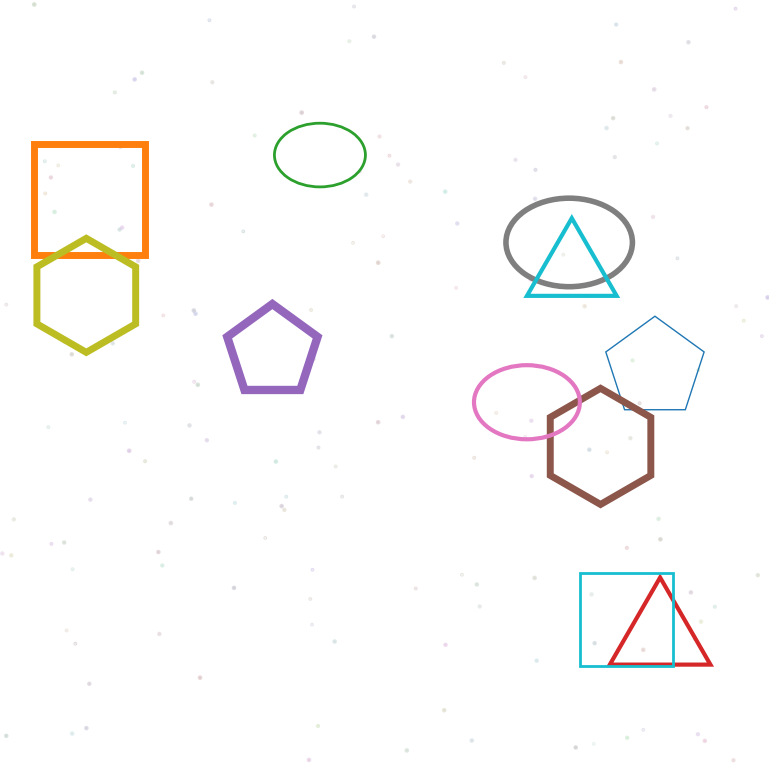[{"shape": "pentagon", "thickness": 0.5, "radius": 0.34, "center": [0.851, 0.522]}, {"shape": "square", "thickness": 2.5, "radius": 0.36, "center": [0.116, 0.741]}, {"shape": "oval", "thickness": 1, "radius": 0.3, "center": [0.415, 0.799]}, {"shape": "triangle", "thickness": 1.5, "radius": 0.38, "center": [0.857, 0.175]}, {"shape": "pentagon", "thickness": 3, "radius": 0.31, "center": [0.354, 0.543]}, {"shape": "hexagon", "thickness": 2.5, "radius": 0.38, "center": [0.78, 0.42]}, {"shape": "oval", "thickness": 1.5, "radius": 0.34, "center": [0.684, 0.478]}, {"shape": "oval", "thickness": 2, "radius": 0.41, "center": [0.739, 0.685]}, {"shape": "hexagon", "thickness": 2.5, "radius": 0.37, "center": [0.112, 0.616]}, {"shape": "square", "thickness": 1, "radius": 0.3, "center": [0.814, 0.196]}, {"shape": "triangle", "thickness": 1.5, "radius": 0.34, "center": [0.743, 0.649]}]